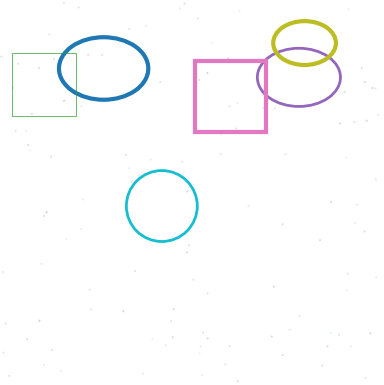[{"shape": "oval", "thickness": 3, "radius": 0.58, "center": [0.269, 0.822]}, {"shape": "square", "thickness": 0.5, "radius": 0.41, "center": [0.114, 0.781]}, {"shape": "oval", "thickness": 2, "radius": 0.54, "center": [0.776, 0.799]}, {"shape": "square", "thickness": 3, "radius": 0.46, "center": [0.6, 0.75]}, {"shape": "oval", "thickness": 3, "radius": 0.41, "center": [0.791, 0.888]}, {"shape": "circle", "thickness": 2, "radius": 0.46, "center": [0.42, 0.465]}]